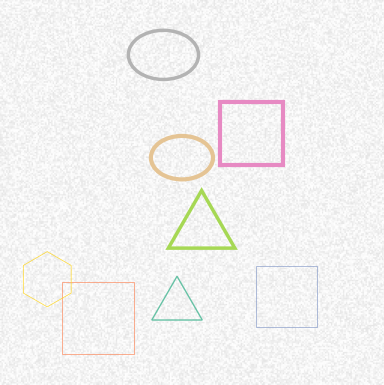[{"shape": "triangle", "thickness": 1, "radius": 0.38, "center": [0.46, 0.207]}, {"shape": "square", "thickness": 0.5, "radius": 0.47, "center": [0.255, 0.174]}, {"shape": "square", "thickness": 0.5, "radius": 0.4, "center": [0.744, 0.229]}, {"shape": "square", "thickness": 3, "radius": 0.41, "center": [0.654, 0.654]}, {"shape": "triangle", "thickness": 2.5, "radius": 0.5, "center": [0.524, 0.405]}, {"shape": "hexagon", "thickness": 0.5, "radius": 0.36, "center": [0.123, 0.275]}, {"shape": "oval", "thickness": 3, "radius": 0.4, "center": [0.473, 0.59]}, {"shape": "oval", "thickness": 2.5, "radius": 0.46, "center": [0.425, 0.857]}]